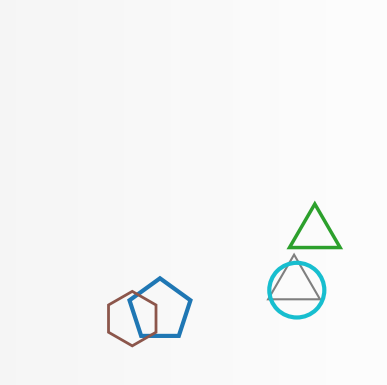[{"shape": "pentagon", "thickness": 3, "radius": 0.41, "center": [0.413, 0.194]}, {"shape": "triangle", "thickness": 2.5, "radius": 0.38, "center": [0.812, 0.395]}, {"shape": "hexagon", "thickness": 2, "radius": 0.35, "center": [0.341, 0.172]}, {"shape": "triangle", "thickness": 1.5, "radius": 0.39, "center": [0.759, 0.261]}, {"shape": "circle", "thickness": 3, "radius": 0.36, "center": [0.766, 0.246]}]